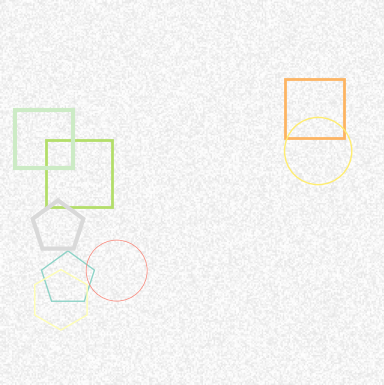[{"shape": "pentagon", "thickness": 1, "radius": 0.36, "center": [0.177, 0.276]}, {"shape": "hexagon", "thickness": 1, "radius": 0.39, "center": [0.158, 0.221]}, {"shape": "circle", "thickness": 0.5, "radius": 0.4, "center": [0.303, 0.297]}, {"shape": "square", "thickness": 2, "radius": 0.38, "center": [0.817, 0.718]}, {"shape": "square", "thickness": 2, "radius": 0.43, "center": [0.205, 0.549]}, {"shape": "pentagon", "thickness": 3, "radius": 0.35, "center": [0.151, 0.41]}, {"shape": "square", "thickness": 3, "radius": 0.38, "center": [0.115, 0.639]}, {"shape": "circle", "thickness": 1, "radius": 0.44, "center": [0.826, 0.608]}]